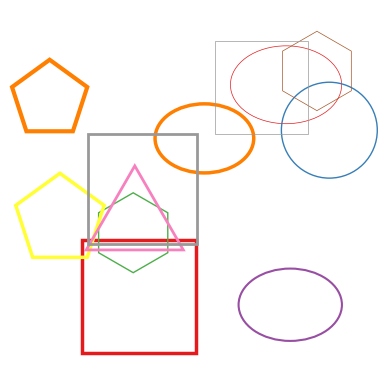[{"shape": "oval", "thickness": 0.5, "radius": 0.72, "center": [0.743, 0.78]}, {"shape": "square", "thickness": 2.5, "radius": 0.74, "center": [0.362, 0.23]}, {"shape": "circle", "thickness": 1, "radius": 0.62, "center": [0.855, 0.662]}, {"shape": "hexagon", "thickness": 1, "radius": 0.52, "center": [0.346, 0.395]}, {"shape": "oval", "thickness": 1.5, "radius": 0.67, "center": [0.754, 0.208]}, {"shape": "pentagon", "thickness": 3, "radius": 0.51, "center": [0.129, 0.742]}, {"shape": "oval", "thickness": 2.5, "radius": 0.64, "center": [0.531, 0.641]}, {"shape": "pentagon", "thickness": 2.5, "radius": 0.6, "center": [0.156, 0.429]}, {"shape": "hexagon", "thickness": 0.5, "radius": 0.52, "center": [0.823, 0.816]}, {"shape": "triangle", "thickness": 2, "radius": 0.73, "center": [0.35, 0.424]}, {"shape": "square", "thickness": 2, "radius": 0.71, "center": [0.37, 0.509]}, {"shape": "square", "thickness": 0.5, "radius": 0.6, "center": [0.68, 0.772]}]